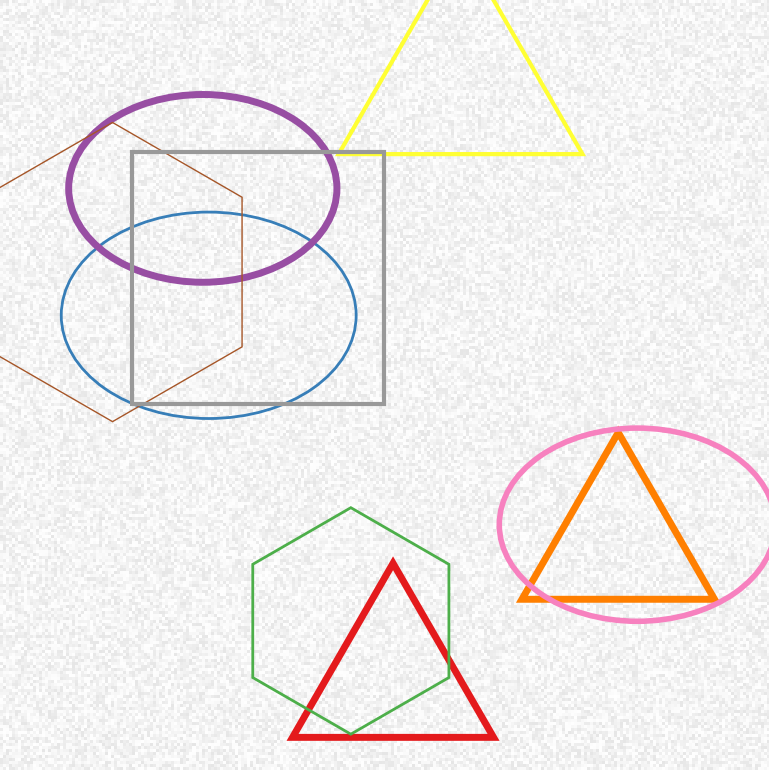[{"shape": "triangle", "thickness": 2.5, "radius": 0.75, "center": [0.51, 0.118]}, {"shape": "oval", "thickness": 1, "radius": 0.96, "center": [0.271, 0.591]}, {"shape": "hexagon", "thickness": 1, "radius": 0.74, "center": [0.456, 0.194]}, {"shape": "oval", "thickness": 2.5, "radius": 0.87, "center": [0.263, 0.755]}, {"shape": "triangle", "thickness": 2.5, "radius": 0.72, "center": [0.803, 0.294]}, {"shape": "triangle", "thickness": 1.5, "radius": 0.91, "center": [0.598, 0.891]}, {"shape": "hexagon", "thickness": 0.5, "radius": 0.97, "center": [0.146, 0.647]}, {"shape": "oval", "thickness": 2, "radius": 0.9, "center": [0.828, 0.319]}, {"shape": "square", "thickness": 1.5, "radius": 0.82, "center": [0.335, 0.639]}]